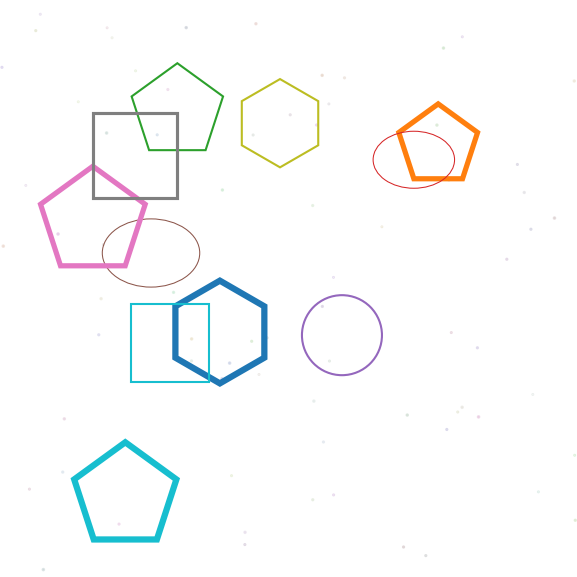[{"shape": "hexagon", "thickness": 3, "radius": 0.44, "center": [0.381, 0.424]}, {"shape": "pentagon", "thickness": 2.5, "radius": 0.36, "center": [0.759, 0.748]}, {"shape": "pentagon", "thickness": 1, "radius": 0.42, "center": [0.307, 0.806]}, {"shape": "oval", "thickness": 0.5, "radius": 0.35, "center": [0.717, 0.723]}, {"shape": "circle", "thickness": 1, "radius": 0.35, "center": [0.592, 0.419]}, {"shape": "oval", "thickness": 0.5, "radius": 0.42, "center": [0.261, 0.561]}, {"shape": "pentagon", "thickness": 2.5, "radius": 0.48, "center": [0.161, 0.616]}, {"shape": "square", "thickness": 1.5, "radius": 0.36, "center": [0.234, 0.73]}, {"shape": "hexagon", "thickness": 1, "radius": 0.38, "center": [0.485, 0.786]}, {"shape": "pentagon", "thickness": 3, "radius": 0.47, "center": [0.217, 0.14]}, {"shape": "square", "thickness": 1, "radius": 0.34, "center": [0.295, 0.404]}]